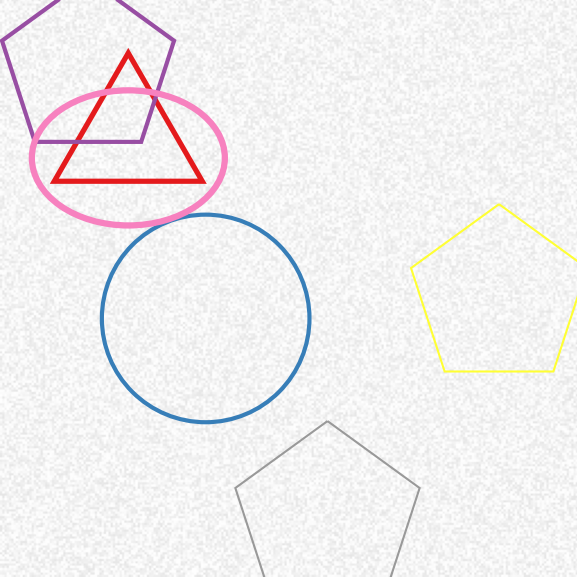[{"shape": "triangle", "thickness": 2.5, "radius": 0.74, "center": [0.222, 0.759]}, {"shape": "circle", "thickness": 2, "radius": 0.9, "center": [0.356, 0.448]}, {"shape": "pentagon", "thickness": 2, "radius": 0.78, "center": [0.152, 0.88]}, {"shape": "pentagon", "thickness": 1, "radius": 0.8, "center": [0.864, 0.485]}, {"shape": "oval", "thickness": 3, "radius": 0.84, "center": [0.222, 0.726]}, {"shape": "pentagon", "thickness": 1, "radius": 0.84, "center": [0.567, 0.102]}]